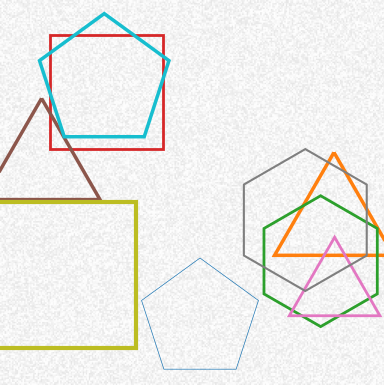[{"shape": "pentagon", "thickness": 0.5, "radius": 0.8, "center": [0.519, 0.17]}, {"shape": "triangle", "thickness": 2.5, "radius": 0.89, "center": [0.867, 0.426]}, {"shape": "hexagon", "thickness": 2, "radius": 0.85, "center": [0.833, 0.322]}, {"shape": "square", "thickness": 2, "radius": 0.74, "center": [0.277, 0.762]}, {"shape": "triangle", "thickness": 2.5, "radius": 0.88, "center": [0.108, 0.569]}, {"shape": "triangle", "thickness": 2, "radius": 0.68, "center": [0.869, 0.248]}, {"shape": "hexagon", "thickness": 1.5, "radius": 0.92, "center": [0.793, 0.428]}, {"shape": "square", "thickness": 3, "radius": 0.95, "center": [0.163, 0.286]}, {"shape": "pentagon", "thickness": 2.5, "radius": 0.88, "center": [0.271, 0.788]}]